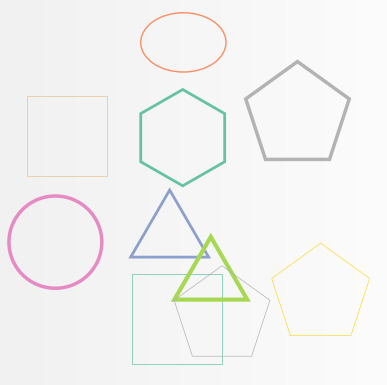[{"shape": "square", "thickness": 0.5, "radius": 0.58, "center": [0.457, 0.171]}, {"shape": "hexagon", "thickness": 2, "radius": 0.63, "center": [0.472, 0.642]}, {"shape": "oval", "thickness": 1, "radius": 0.55, "center": [0.473, 0.89]}, {"shape": "triangle", "thickness": 2, "radius": 0.58, "center": [0.438, 0.39]}, {"shape": "circle", "thickness": 2.5, "radius": 0.6, "center": [0.143, 0.371]}, {"shape": "triangle", "thickness": 3, "radius": 0.54, "center": [0.544, 0.276]}, {"shape": "pentagon", "thickness": 0.5, "radius": 0.66, "center": [0.828, 0.236]}, {"shape": "square", "thickness": 0.5, "radius": 0.52, "center": [0.172, 0.647]}, {"shape": "pentagon", "thickness": 0.5, "radius": 0.65, "center": [0.573, 0.18]}, {"shape": "pentagon", "thickness": 2.5, "radius": 0.7, "center": [0.768, 0.7]}]